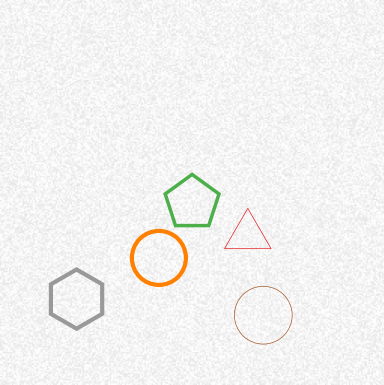[{"shape": "triangle", "thickness": 0.5, "radius": 0.35, "center": [0.644, 0.389]}, {"shape": "pentagon", "thickness": 2.5, "radius": 0.37, "center": [0.499, 0.473]}, {"shape": "circle", "thickness": 3, "radius": 0.35, "center": [0.413, 0.33]}, {"shape": "circle", "thickness": 0.5, "radius": 0.38, "center": [0.684, 0.181]}, {"shape": "hexagon", "thickness": 3, "radius": 0.38, "center": [0.199, 0.223]}]